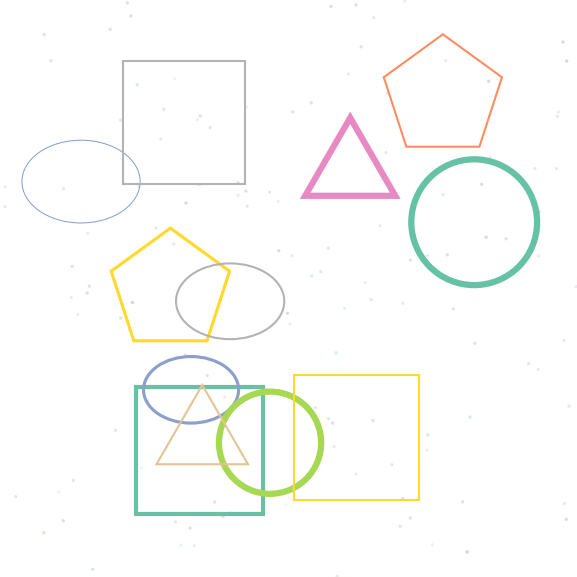[{"shape": "square", "thickness": 2, "radius": 0.55, "center": [0.345, 0.22]}, {"shape": "circle", "thickness": 3, "radius": 0.54, "center": [0.821, 0.614]}, {"shape": "pentagon", "thickness": 1, "radius": 0.54, "center": [0.767, 0.832]}, {"shape": "oval", "thickness": 0.5, "radius": 0.51, "center": [0.14, 0.685]}, {"shape": "oval", "thickness": 1.5, "radius": 0.41, "center": [0.331, 0.324]}, {"shape": "triangle", "thickness": 3, "radius": 0.45, "center": [0.606, 0.705]}, {"shape": "circle", "thickness": 3, "radius": 0.44, "center": [0.468, 0.233]}, {"shape": "pentagon", "thickness": 1.5, "radius": 0.54, "center": [0.295, 0.496]}, {"shape": "square", "thickness": 1, "radius": 0.54, "center": [0.618, 0.242]}, {"shape": "triangle", "thickness": 1, "radius": 0.46, "center": [0.35, 0.241]}, {"shape": "square", "thickness": 1, "radius": 0.53, "center": [0.319, 0.787]}, {"shape": "oval", "thickness": 1, "radius": 0.47, "center": [0.399, 0.477]}]